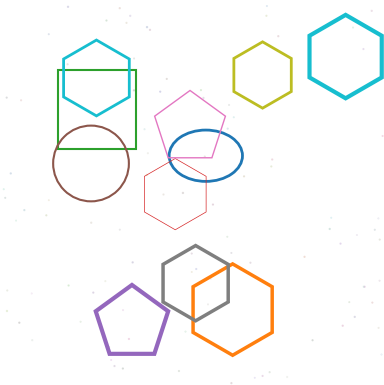[{"shape": "oval", "thickness": 2, "radius": 0.48, "center": [0.535, 0.596]}, {"shape": "hexagon", "thickness": 2.5, "radius": 0.59, "center": [0.604, 0.196]}, {"shape": "square", "thickness": 1.5, "radius": 0.51, "center": [0.252, 0.715]}, {"shape": "hexagon", "thickness": 0.5, "radius": 0.46, "center": [0.455, 0.496]}, {"shape": "pentagon", "thickness": 3, "radius": 0.49, "center": [0.343, 0.161]}, {"shape": "circle", "thickness": 1.5, "radius": 0.49, "center": [0.236, 0.575]}, {"shape": "pentagon", "thickness": 1, "radius": 0.48, "center": [0.494, 0.668]}, {"shape": "hexagon", "thickness": 2.5, "radius": 0.49, "center": [0.508, 0.264]}, {"shape": "hexagon", "thickness": 2, "radius": 0.43, "center": [0.682, 0.805]}, {"shape": "hexagon", "thickness": 3, "radius": 0.54, "center": [0.898, 0.853]}, {"shape": "hexagon", "thickness": 2, "radius": 0.49, "center": [0.251, 0.797]}]